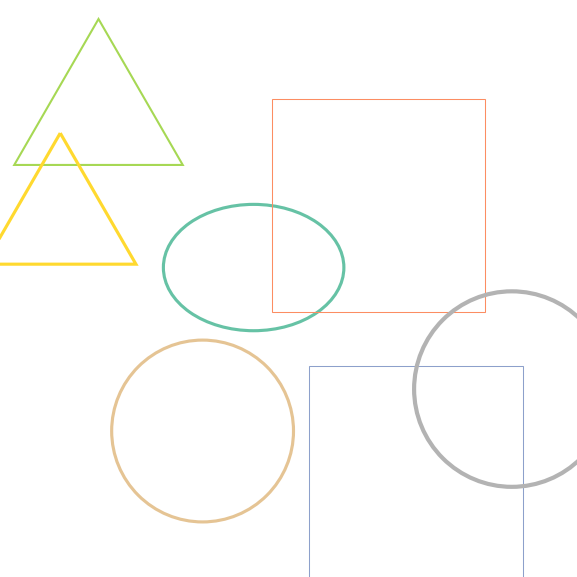[{"shape": "oval", "thickness": 1.5, "radius": 0.78, "center": [0.439, 0.536]}, {"shape": "square", "thickness": 0.5, "radius": 0.92, "center": [0.656, 0.644]}, {"shape": "square", "thickness": 0.5, "radius": 0.93, "center": [0.72, 0.18]}, {"shape": "triangle", "thickness": 1, "radius": 0.84, "center": [0.171, 0.798]}, {"shape": "triangle", "thickness": 1.5, "radius": 0.76, "center": [0.104, 0.617]}, {"shape": "circle", "thickness": 1.5, "radius": 0.79, "center": [0.351, 0.253]}, {"shape": "circle", "thickness": 2, "radius": 0.85, "center": [0.886, 0.325]}]